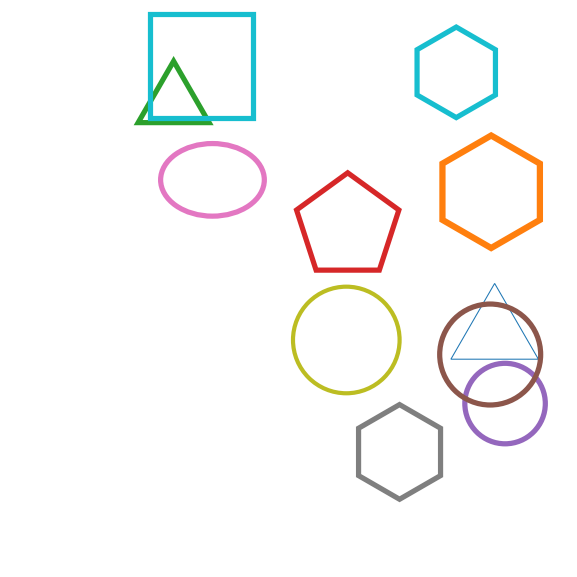[{"shape": "triangle", "thickness": 0.5, "radius": 0.44, "center": [0.857, 0.421]}, {"shape": "hexagon", "thickness": 3, "radius": 0.49, "center": [0.851, 0.667]}, {"shape": "triangle", "thickness": 2.5, "radius": 0.35, "center": [0.301, 0.822]}, {"shape": "pentagon", "thickness": 2.5, "radius": 0.47, "center": [0.602, 0.607]}, {"shape": "circle", "thickness": 2.5, "radius": 0.35, "center": [0.875, 0.3]}, {"shape": "circle", "thickness": 2.5, "radius": 0.44, "center": [0.849, 0.385]}, {"shape": "oval", "thickness": 2.5, "radius": 0.45, "center": [0.368, 0.688]}, {"shape": "hexagon", "thickness": 2.5, "radius": 0.41, "center": [0.692, 0.217]}, {"shape": "circle", "thickness": 2, "radius": 0.46, "center": [0.6, 0.41]}, {"shape": "square", "thickness": 2.5, "radius": 0.45, "center": [0.349, 0.885]}, {"shape": "hexagon", "thickness": 2.5, "radius": 0.39, "center": [0.79, 0.874]}]